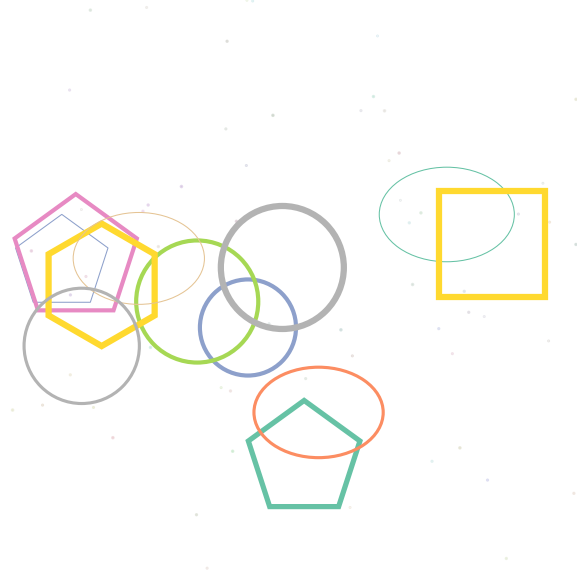[{"shape": "oval", "thickness": 0.5, "radius": 0.58, "center": [0.774, 0.628]}, {"shape": "pentagon", "thickness": 2.5, "radius": 0.51, "center": [0.527, 0.204]}, {"shape": "oval", "thickness": 1.5, "radius": 0.56, "center": [0.552, 0.285]}, {"shape": "pentagon", "thickness": 0.5, "radius": 0.42, "center": [0.107, 0.544]}, {"shape": "circle", "thickness": 2, "radius": 0.42, "center": [0.429, 0.432]}, {"shape": "pentagon", "thickness": 2, "radius": 0.56, "center": [0.131, 0.552]}, {"shape": "circle", "thickness": 2, "radius": 0.53, "center": [0.342, 0.477]}, {"shape": "square", "thickness": 3, "radius": 0.46, "center": [0.851, 0.577]}, {"shape": "hexagon", "thickness": 3, "radius": 0.53, "center": [0.176, 0.506]}, {"shape": "oval", "thickness": 0.5, "radius": 0.57, "center": [0.24, 0.552]}, {"shape": "circle", "thickness": 1.5, "radius": 0.5, "center": [0.142, 0.4]}, {"shape": "circle", "thickness": 3, "radius": 0.53, "center": [0.489, 0.536]}]